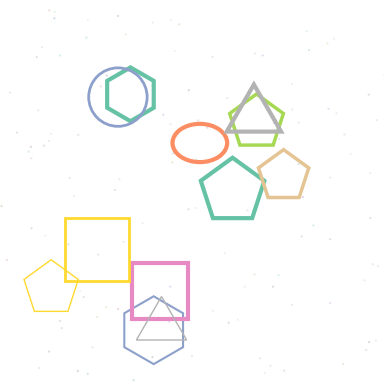[{"shape": "hexagon", "thickness": 3, "radius": 0.35, "center": [0.339, 0.755]}, {"shape": "pentagon", "thickness": 3, "radius": 0.43, "center": [0.604, 0.504]}, {"shape": "oval", "thickness": 3, "radius": 0.35, "center": [0.519, 0.629]}, {"shape": "hexagon", "thickness": 1.5, "radius": 0.44, "center": [0.399, 0.142]}, {"shape": "circle", "thickness": 2, "radius": 0.38, "center": [0.306, 0.748]}, {"shape": "square", "thickness": 3, "radius": 0.36, "center": [0.415, 0.244]}, {"shape": "pentagon", "thickness": 2.5, "radius": 0.37, "center": [0.666, 0.682]}, {"shape": "square", "thickness": 2, "radius": 0.41, "center": [0.252, 0.352]}, {"shape": "pentagon", "thickness": 1, "radius": 0.37, "center": [0.133, 0.251]}, {"shape": "pentagon", "thickness": 2.5, "radius": 0.34, "center": [0.737, 0.543]}, {"shape": "triangle", "thickness": 1, "radius": 0.38, "center": [0.42, 0.155]}, {"shape": "triangle", "thickness": 3, "radius": 0.41, "center": [0.659, 0.699]}]